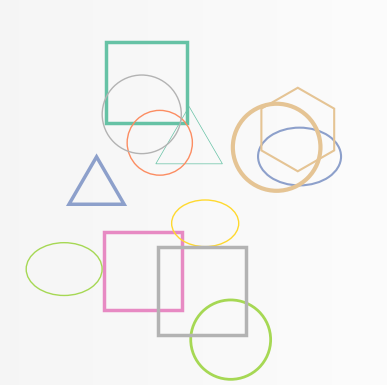[{"shape": "square", "thickness": 2.5, "radius": 0.53, "center": [0.378, 0.785]}, {"shape": "triangle", "thickness": 0.5, "radius": 0.5, "center": [0.488, 0.624]}, {"shape": "circle", "thickness": 1, "radius": 0.42, "center": [0.412, 0.629]}, {"shape": "oval", "thickness": 1.5, "radius": 0.54, "center": [0.773, 0.593]}, {"shape": "triangle", "thickness": 2.5, "radius": 0.41, "center": [0.249, 0.511]}, {"shape": "square", "thickness": 2.5, "radius": 0.5, "center": [0.37, 0.296]}, {"shape": "circle", "thickness": 2, "radius": 0.52, "center": [0.595, 0.118]}, {"shape": "oval", "thickness": 1, "radius": 0.49, "center": [0.166, 0.301]}, {"shape": "oval", "thickness": 1, "radius": 0.43, "center": [0.529, 0.42]}, {"shape": "hexagon", "thickness": 1.5, "radius": 0.54, "center": [0.768, 0.664]}, {"shape": "circle", "thickness": 3, "radius": 0.57, "center": [0.714, 0.617]}, {"shape": "square", "thickness": 2.5, "radius": 0.57, "center": [0.522, 0.244]}, {"shape": "circle", "thickness": 1, "radius": 0.51, "center": [0.366, 0.703]}]